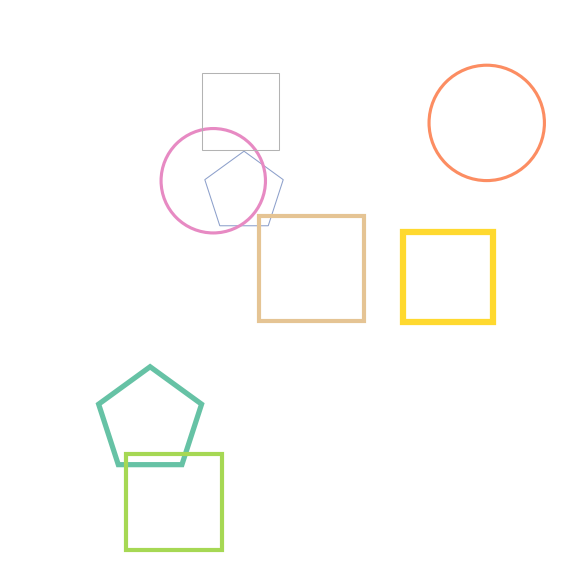[{"shape": "pentagon", "thickness": 2.5, "radius": 0.47, "center": [0.26, 0.27]}, {"shape": "circle", "thickness": 1.5, "radius": 0.5, "center": [0.843, 0.786]}, {"shape": "pentagon", "thickness": 0.5, "radius": 0.36, "center": [0.423, 0.666]}, {"shape": "circle", "thickness": 1.5, "radius": 0.45, "center": [0.369, 0.686]}, {"shape": "square", "thickness": 2, "radius": 0.41, "center": [0.301, 0.13]}, {"shape": "square", "thickness": 3, "radius": 0.39, "center": [0.775, 0.52]}, {"shape": "square", "thickness": 2, "radius": 0.45, "center": [0.539, 0.535]}, {"shape": "square", "thickness": 0.5, "radius": 0.33, "center": [0.416, 0.806]}]